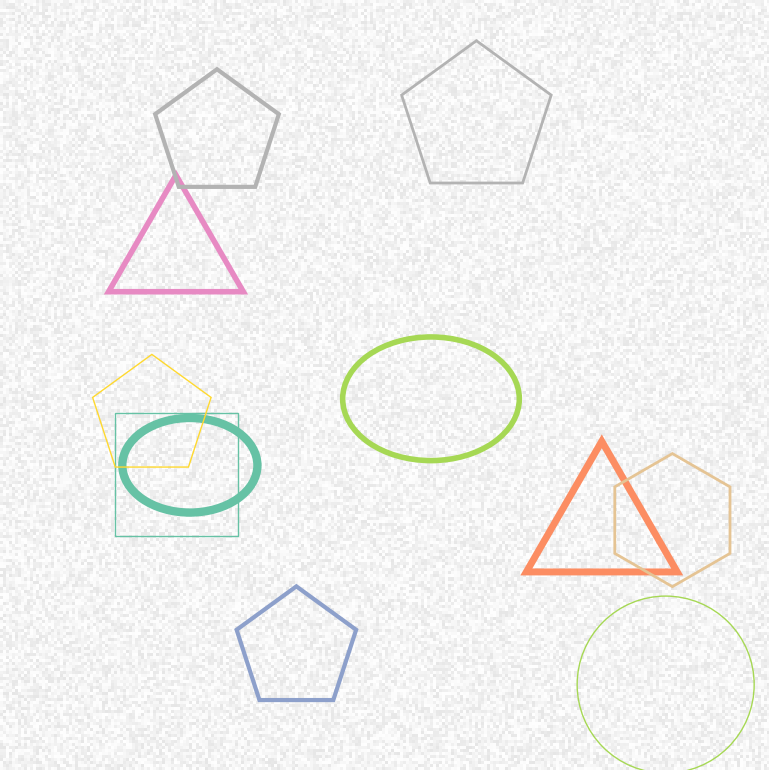[{"shape": "square", "thickness": 0.5, "radius": 0.4, "center": [0.229, 0.384]}, {"shape": "oval", "thickness": 3, "radius": 0.44, "center": [0.247, 0.396]}, {"shape": "triangle", "thickness": 2.5, "radius": 0.57, "center": [0.782, 0.314]}, {"shape": "pentagon", "thickness": 1.5, "radius": 0.41, "center": [0.385, 0.157]}, {"shape": "triangle", "thickness": 2, "radius": 0.51, "center": [0.229, 0.672]}, {"shape": "circle", "thickness": 0.5, "radius": 0.57, "center": [0.864, 0.111]}, {"shape": "oval", "thickness": 2, "radius": 0.57, "center": [0.56, 0.482]}, {"shape": "pentagon", "thickness": 0.5, "radius": 0.4, "center": [0.197, 0.459]}, {"shape": "hexagon", "thickness": 1, "radius": 0.43, "center": [0.873, 0.325]}, {"shape": "pentagon", "thickness": 1, "radius": 0.51, "center": [0.619, 0.845]}, {"shape": "pentagon", "thickness": 1.5, "radius": 0.42, "center": [0.282, 0.826]}]